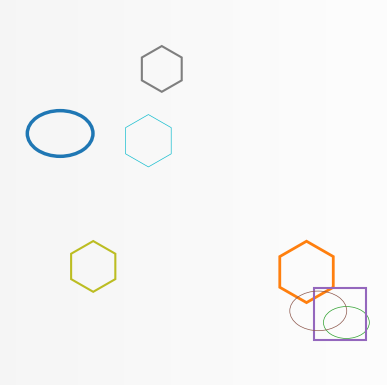[{"shape": "oval", "thickness": 2.5, "radius": 0.42, "center": [0.155, 0.653]}, {"shape": "hexagon", "thickness": 2, "radius": 0.4, "center": [0.791, 0.294]}, {"shape": "oval", "thickness": 0.5, "radius": 0.3, "center": [0.894, 0.162]}, {"shape": "square", "thickness": 1.5, "radius": 0.34, "center": [0.877, 0.184]}, {"shape": "oval", "thickness": 0.5, "radius": 0.37, "center": [0.821, 0.192]}, {"shape": "hexagon", "thickness": 1.5, "radius": 0.3, "center": [0.417, 0.821]}, {"shape": "hexagon", "thickness": 1.5, "radius": 0.33, "center": [0.241, 0.308]}, {"shape": "hexagon", "thickness": 0.5, "radius": 0.34, "center": [0.383, 0.634]}]